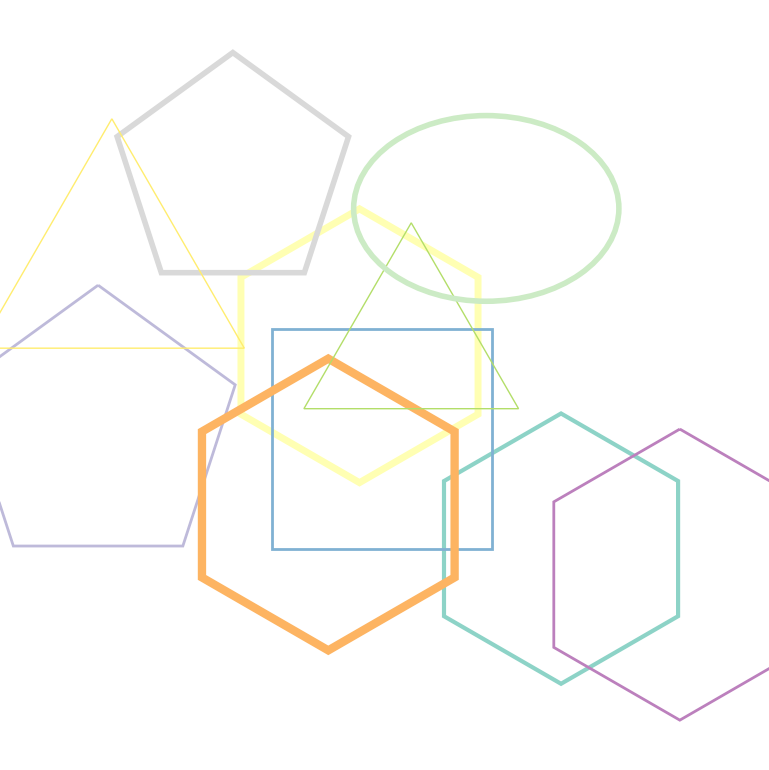[{"shape": "hexagon", "thickness": 1.5, "radius": 0.88, "center": [0.729, 0.287]}, {"shape": "hexagon", "thickness": 2.5, "radius": 0.89, "center": [0.467, 0.551]}, {"shape": "pentagon", "thickness": 1, "radius": 0.94, "center": [0.127, 0.442]}, {"shape": "square", "thickness": 1, "radius": 0.71, "center": [0.497, 0.43]}, {"shape": "hexagon", "thickness": 3, "radius": 0.95, "center": [0.426, 0.345]}, {"shape": "triangle", "thickness": 0.5, "radius": 0.8, "center": [0.534, 0.55]}, {"shape": "pentagon", "thickness": 2, "radius": 0.79, "center": [0.302, 0.774]}, {"shape": "hexagon", "thickness": 1, "radius": 0.94, "center": [0.883, 0.254]}, {"shape": "oval", "thickness": 2, "radius": 0.86, "center": [0.632, 0.729]}, {"shape": "triangle", "thickness": 0.5, "radius": 0.99, "center": [0.145, 0.647]}]